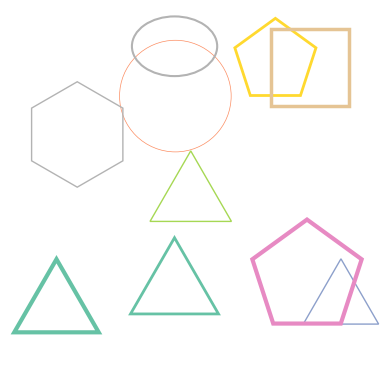[{"shape": "triangle", "thickness": 2, "radius": 0.66, "center": [0.453, 0.251]}, {"shape": "triangle", "thickness": 3, "radius": 0.63, "center": [0.147, 0.2]}, {"shape": "circle", "thickness": 0.5, "radius": 0.72, "center": [0.455, 0.75]}, {"shape": "triangle", "thickness": 1, "radius": 0.57, "center": [0.886, 0.215]}, {"shape": "pentagon", "thickness": 3, "radius": 0.75, "center": [0.797, 0.28]}, {"shape": "triangle", "thickness": 1, "radius": 0.61, "center": [0.495, 0.486]}, {"shape": "pentagon", "thickness": 2, "radius": 0.55, "center": [0.715, 0.842]}, {"shape": "square", "thickness": 2.5, "radius": 0.51, "center": [0.806, 0.825]}, {"shape": "hexagon", "thickness": 1, "radius": 0.68, "center": [0.201, 0.651]}, {"shape": "oval", "thickness": 1.5, "radius": 0.55, "center": [0.453, 0.88]}]